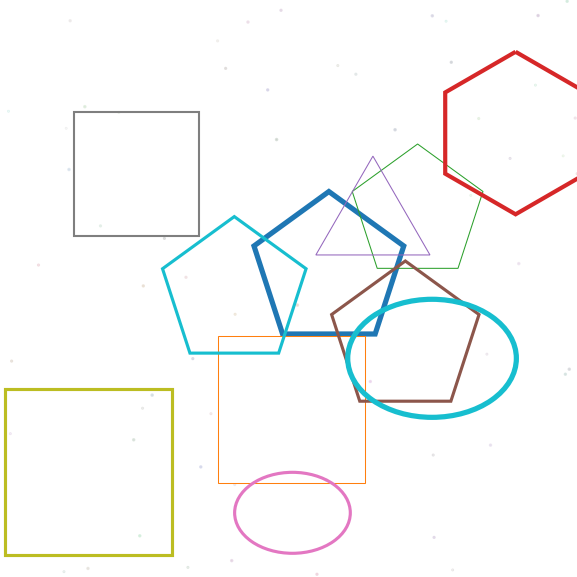[{"shape": "pentagon", "thickness": 2.5, "radius": 0.68, "center": [0.569, 0.531]}, {"shape": "square", "thickness": 0.5, "radius": 0.64, "center": [0.504, 0.29]}, {"shape": "pentagon", "thickness": 0.5, "radius": 0.6, "center": [0.723, 0.631]}, {"shape": "hexagon", "thickness": 2, "radius": 0.7, "center": [0.893, 0.769]}, {"shape": "triangle", "thickness": 0.5, "radius": 0.57, "center": [0.646, 0.615]}, {"shape": "pentagon", "thickness": 1.5, "radius": 0.67, "center": [0.702, 0.413]}, {"shape": "oval", "thickness": 1.5, "radius": 0.5, "center": [0.506, 0.111]}, {"shape": "square", "thickness": 1, "radius": 0.54, "center": [0.236, 0.697]}, {"shape": "square", "thickness": 1.5, "radius": 0.72, "center": [0.153, 0.182]}, {"shape": "pentagon", "thickness": 1.5, "radius": 0.65, "center": [0.406, 0.493]}, {"shape": "oval", "thickness": 2.5, "radius": 0.73, "center": [0.748, 0.379]}]